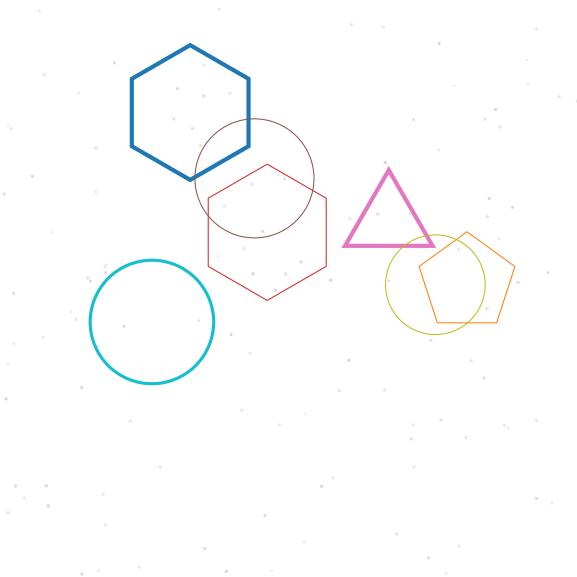[{"shape": "hexagon", "thickness": 2, "radius": 0.58, "center": [0.329, 0.804]}, {"shape": "pentagon", "thickness": 0.5, "radius": 0.44, "center": [0.809, 0.511]}, {"shape": "hexagon", "thickness": 0.5, "radius": 0.59, "center": [0.463, 0.597]}, {"shape": "circle", "thickness": 0.5, "radius": 0.52, "center": [0.441, 0.69]}, {"shape": "triangle", "thickness": 2, "radius": 0.44, "center": [0.673, 0.617]}, {"shape": "circle", "thickness": 0.5, "radius": 0.43, "center": [0.754, 0.506]}, {"shape": "circle", "thickness": 1.5, "radius": 0.53, "center": [0.263, 0.442]}]